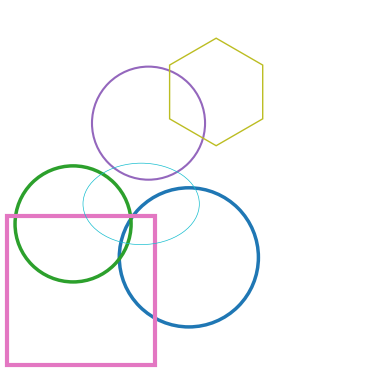[{"shape": "circle", "thickness": 2.5, "radius": 0.9, "center": [0.491, 0.332]}, {"shape": "circle", "thickness": 2.5, "radius": 0.75, "center": [0.19, 0.418]}, {"shape": "circle", "thickness": 1.5, "radius": 0.73, "center": [0.386, 0.68]}, {"shape": "square", "thickness": 3, "radius": 0.97, "center": [0.21, 0.245]}, {"shape": "hexagon", "thickness": 1, "radius": 0.7, "center": [0.561, 0.761]}, {"shape": "oval", "thickness": 0.5, "radius": 0.76, "center": [0.367, 0.47]}]